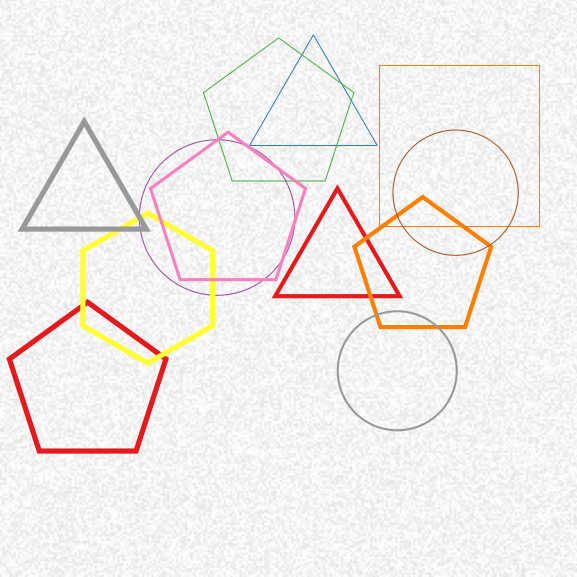[{"shape": "pentagon", "thickness": 2.5, "radius": 0.71, "center": [0.152, 0.333]}, {"shape": "triangle", "thickness": 2, "radius": 0.62, "center": [0.584, 0.548]}, {"shape": "triangle", "thickness": 0.5, "radius": 0.64, "center": [0.543, 0.811]}, {"shape": "pentagon", "thickness": 0.5, "radius": 0.68, "center": [0.483, 0.797]}, {"shape": "circle", "thickness": 0.5, "radius": 0.67, "center": [0.376, 0.622]}, {"shape": "square", "thickness": 0.5, "radius": 0.69, "center": [0.795, 0.747]}, {"shape": "pentagon", "thickness": 2, "radius": 0.62, "center": [0.732, 0.533]}, {"shape": "hexagon", "thickness": 2.5, "radius": 0.65, "center": [0.256, 0.5]}, {"shape": "circle", "thickness": 0.5, "radius": 0.54, "center": [0.789, 0.665]}, {"shape": "pentagon", "thickness": 1.5, "radius": 0.71, "center": [0.395, 0.629]}, {"shape": "circle", "thickness": 1, "radius": 0.52, "center": [0.688, 0.357]}, {"shape": "triangle", "thickness": 2.5, "radius": 0.62, "center": [0.146, 0.665]}]